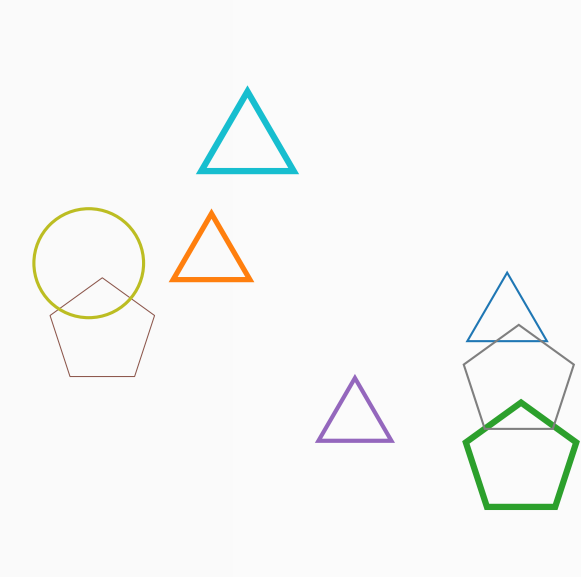[{"shape": "triangle", "thickness": 1, "radius": 0.4, "center": [0.873, 0.448]}, {"shape": "triangle", "thickness": 2.5, "radius": 0.38, "center": [0.364, 0.553]}, {"shape": "pentagon", "thickness": 3, "radius": 0.5, "center": [0.896, 0.202]}, {"shape": "triangle", "thickness": 2, "radius": 0.36, "center": [0.611, 0.272]}, {"shape": "pentagon", "thickness": 0.5, "radius": 0.47, "center": [0.176, 0.424]}, {"shape": "pentagon", "thickness": 1, "radius": 0.5, "center": [0.893, 0.337]}, {"shape": "circle", "thickness": 1.5, "radius": 0.47, "center": [0.153, 0.543]}, {"shape": "triangle", "thickness": 3, "radius": 0.46, "center": [0.426, 0.749]}]